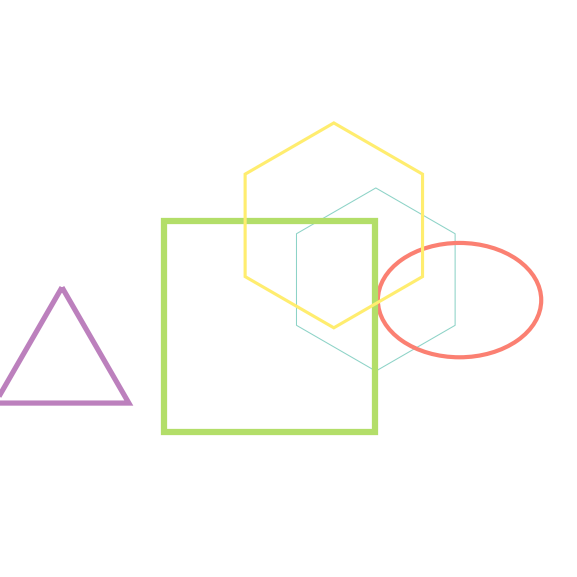[{"shape": "hexagon", "thickness": 0.5, "radius": 0.79, "center": [0.651, 0.515]}, {"shape": "oval", "thickness": 2, "radius": 0.71, "center": [0.796, 0.479]}, {"shape": "square", "thickness": 3, "radius": 0.92, "center": [0.467, 0.434]}, {"shape": "triangle", "thickness": 2.5, "radius": 0.67, "center": [0.107, 0.368]}, {"shape": "hexagon", "thickness": 1.5, "radius": 0.89, "center": [0.578, 0.609]}]